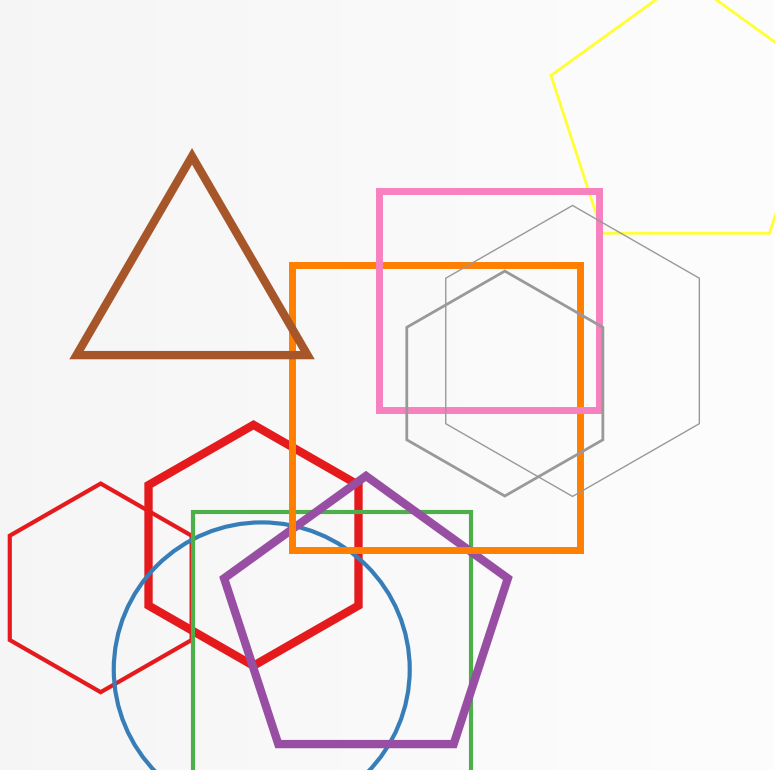[{"shape": "hexagon", "thickness": 3, "radius": 0.78, "center": [0.327, 0.292]}, {"shape": "hexagon", "thickness": 1.5, "radius": 0.68, "center": [0.13, 0.237]}, {"shape": "circle", "thickness": 1.5, "radius": 0.95, "center": [0.338, 0.131]}, {"shape": "square", "thickness": 1.5, "radius": 0.9, "center": [0.429, 0.156]}, {"shape": "pentagon", "thickness": 3, "radius": 0.96, "center": [0.472, 0.189]}, {"shape": "square", "thickness": 2.5, "radius": 0.93, "center": [0.562, 0.471]}, {"shape": "pentagon", "thickness": 1, "radius": 0.92, "center": [0.885, 0.845]}, {"shape": "triangle", "thickness": 3, "radius": 0.86, "center": [0.248, 0.625]}, {"shape": "square", "thickness": 2.5, "radius": 0.71, "center": [0.631, 0.61]}, {"shape": "hexagon", "thickness": 1, "radius": 0.73, "center": [0.651, 0.502]}, {"shape": "hexagon", "thickness": 0.5, "radius": 0.94, "center": [0.739, 0.544]}]